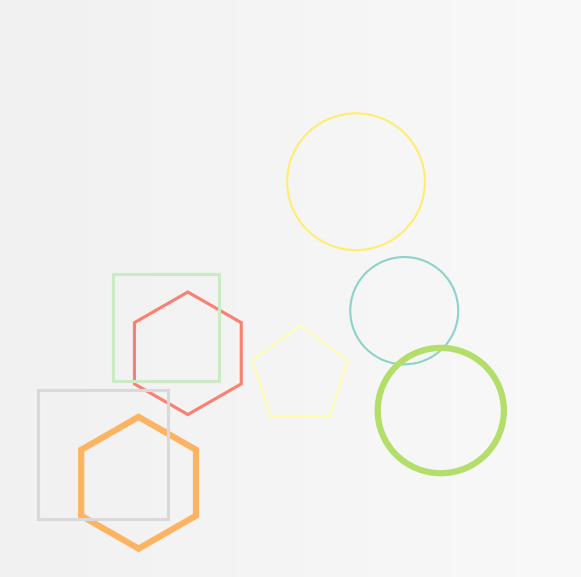[{"shape": "circle", "thickness": 1, "radius": 0.46, "center": [0.695, 0.461]}, {"shape": "pentagon", "thickness": 1, "radius": 0.43, "center": [0.516, 0.349]}, {"shape": "hexagon", "thickness": 1.5, "radius": 0.53, "center": [0.323, 0.387]}, {"shape": "hexagon", "thickness": 3, "radius": 0.57, "center": [0.238, 0.163]}, {"shape": "circle", "thickness": 3, "radius": 0.54, "center": [0.758, 0.288]}, {"shape": "square", "thickness": 1.5, "radius": 0.56, "center": [0.177, 0.213]}, {"shape": "square", "thickness": 1.5, "radius": 0.46, "center": [0.286, 0.432]}, {"shape": "circle", "thickness": 1, "radius": 0.59, "center": [0.613, 0.684]}]